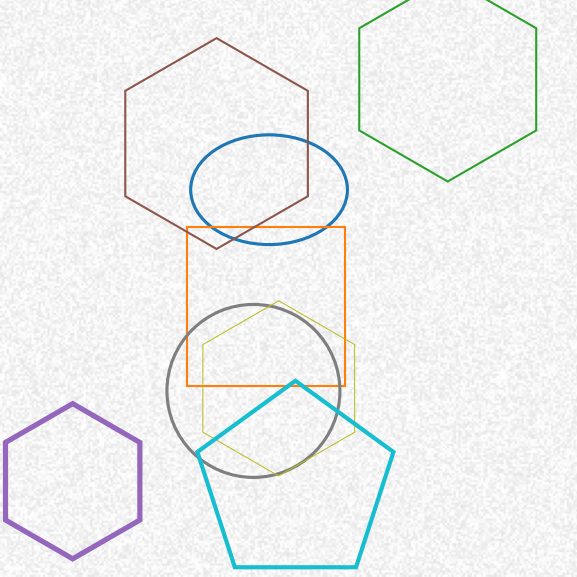[{"shape": "oval", "thickness": 1.5, "radius": 0.68, "center": [0.466, 0.671]}, {"shape": "square", "thickness": 1, "radius": 0.69, "center": [0.461, 0.468]}, {"shape": "hexagon", "thickness": 1, "radius": 0.88, "center": [0.775, 0.862]}, {"shape": "hexagon", "thickness": 2.5, "radius": 0.67, "center": [0.126, 0.166]}, {"shape": "hexagon", "thickness": 1, "radius": 0.91, "center": [0.375, 0.751]}, {"shape": "circle", "thickness": 1.5, "radius": 0.75, "center": [0.439, 0.322]}, {"shape": "hexagon", "thickness": 0.5, "radius": 0.76, "center": [0.483, 0.327]}, {"shape": "pentagon", "thickness": 2, "radius": 0.89, "center": [0.512, 0.161]}]